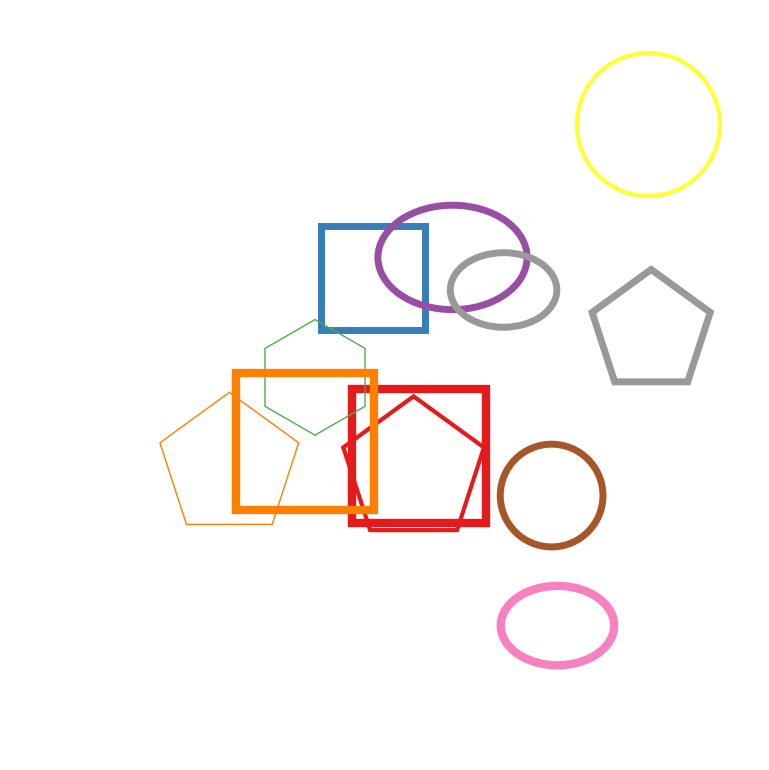[{"shape": "square", "thickness": 3, "radius": 0.44, "center": [0.544, 0.408]}, {"shape": "pentagon", "thickness": 1.5, "radius": 0.48, "center": [0.537, 0.389]}, {"shape": "square", "thickness": 2.5, "radius": 0.34, "center": [0.484, 0.639]}, {"shape": "hexagon", "thickness": 0.5, "radius": 0.38, "center": [0.409, 0.51]}, {"shape": "oval", "thickness": 2.5, "radius": 0.48, "center": [0.588, 0.666]}, {"shape": "square", "thickness": 3, "radius": 0.45, "center": [0.396, 0.427]}, {"shape": "pentagon", "thickness": 0.5, "radius": 0.47, "center": [0.298, 0.396]}, {"shape": "circle", "thickness": 1.5, "radius": 0.46, "center": [0.842, 0.838]}, {"shape": "circle", "thickness": 2.5, "radius": 0.33, "center": [0.716, 0.356]}, {"shape": "oval", "thickness": 3, "radius": 0.37, "center": [0.724, 0.188]}, {"shape": "oval", "thickness": 2.5, "radius": 0.35, "center": [0.654, 0.623]}, {"shape": "pentagon", "thickness": 2.5, "radius": 0.4, "center": [0.846, 0.569]}]